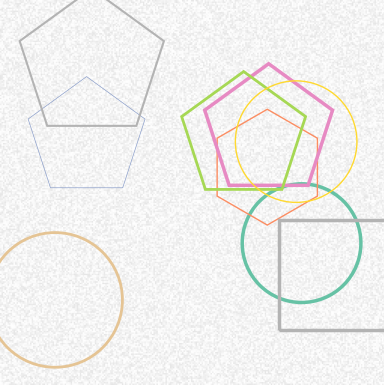[{"shape": "circle", "thickness": 2.5, "radius": 0.77, "center": [0.783, 0.368]}, {"shape": "hexagon", "thickness": 1, "radius": 0.75, "center": [0.694, 0.566]}, {"shape": "pentagon", "thickness": 0.5, "radius": 0.8, "center": [0.225, 0.641]}, {"shape": "pentagon", "thickness": 2.5, "radius": 0.87, "center": [0.698, 0.66]}, {"shape": "pentagon", "thickness": 2, "radius": 0.85, "center": [0.633, 0.645]}, {"shape": "circle", "thickness": 1, "radius": 0.79, "center": [0.769, 0.632]}, {"shape": "circle", "thickness": 2, "radius": 0.87, "center": [0.143, 0.221]}, {"shape": "pentagon", "thickness": 1.5, "radius": 0.98, "center": [0.238, 0.832]}, {"shape": "square", "thickness": 2.5, "radius": 0.71, "center": [0.868, 0.286]}]